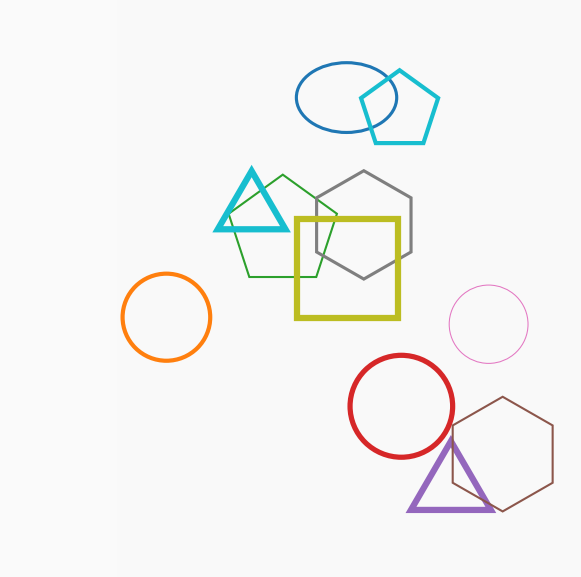[{"shape": "oval", "thickness": 1.5, "radius": 0.43, "center": [0.596, 0.83]}, {"shape": "circle", "thickness": 2, "radius": 0.38, "center": [0.286, 0.45]}, {"shape": "pentagon", "thickness": 1, "radius": 0.49, "center": [0.487, 0.599]}, {"shape": "circle", "thickness": 2.5, "radius": 0.44, "center": [0.691, 0.296]}, {"shape": "triangle", "thickness": 3, "radius": 0.4, "center": [0.776, 0.156]}, {"shape": "hexagon", "thickness": 1, "radius": 0.5, "center": [0.865, 0.213]}, {"shape": "circle", "thickness": 0.5, "radius": 0.34, "center": [0.841, 0.438]}, {"shape": "hexagon", "thickness": 1.5, "radius": 0.47, "center": [0.626, 0.61]}, {"shape": "square", "thickness": 3, "radius": 0.43, "center": [0.598, 0.534]}, {"shape": "triangle", "thickness": 3, "radius": 0.34, "center": [0.433, 0.636]}, {"shape": "pentagon", "thickness": 2, "radius": 0.35, "center": [0.687, 0.808]}]